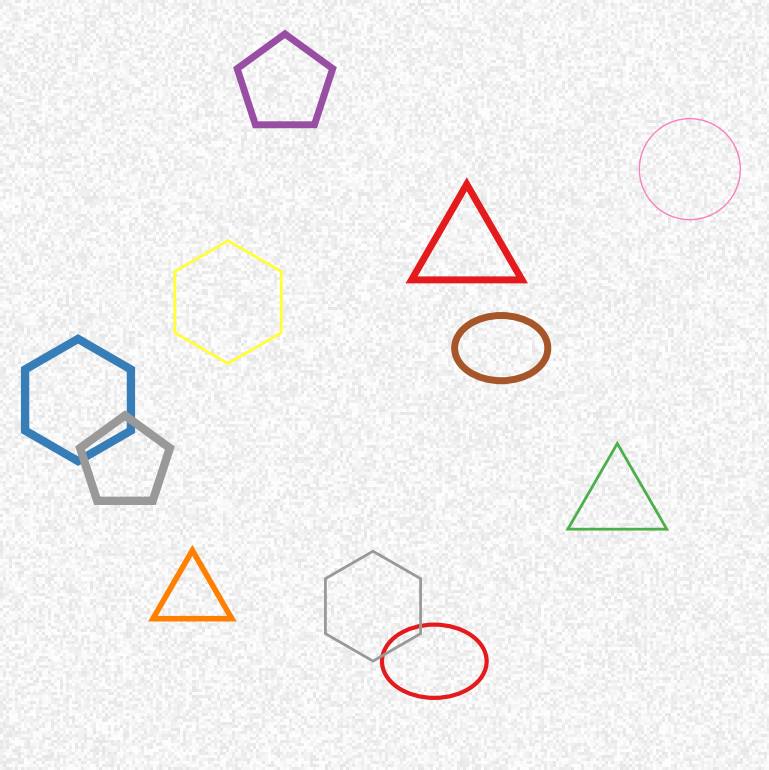[{"shape": "oval", "thickness": 1.5, "radius": 0.34, "center": [0.564, 0.141]}, {"shape": "triangle", "thickness": 2.5, "radius": 0.41, "center": [0.606, 0.678]}, {"shape": "hexagon", "thickness": 3, "radius": 0.4, "center": [0.101, 0.481]}, {"shape": "triangle", "thickness": 1, "radius": 0.37, "center": [0.802, 0.35]}, {"shape": "pentagon", "thickness": 2.5, "radius": 0.33, "center": [0.37, 0.891]}, {"shape": "triangle", "thickness": 2, "radius": 0.3, "center": [0.25, 0.226]}, {"shape": "hexagon", "thickness": 1, "radius": 0.4, "center": [0.296, 0.608]}, {"shape": "oval", "thickness": 2.5, "radius": 0.3, "center": [0.651, 0.548]}, {"shape": "circle", "thickness": 0.5, "radius": 0.33, "center": [0.896, 0.78]}, {"shape": "hexagon", "thickness": 1, "radius": 0.36, "center": [0.484, 0.213]}, {"shape": "pentagon", "thickness": 3, "radius": 0.31, "center": [0.162, 0.399]}]